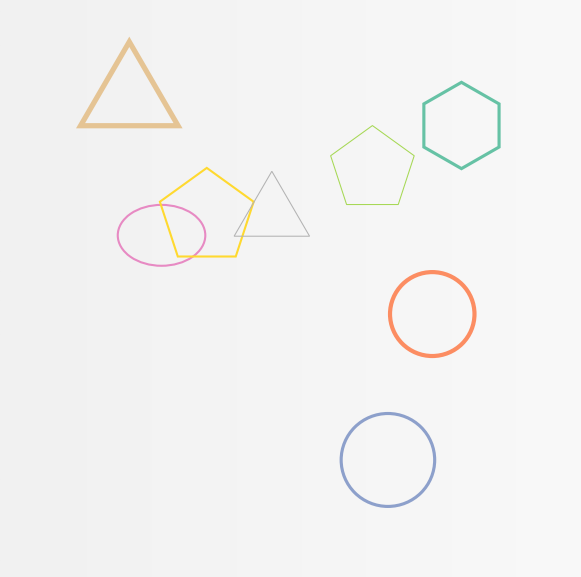[{"shape": "hexagon", "thickness": 1.5, "radius": 0.37, "center": [0.794, 0.782]}, {"shape": "circle", "thickness": 2, "radius": 0.36, "center": [0.744, 0.455]}, {"shape": "circle", "thickness": 1.5, "radius": 0.4, "center": [0.667, 0.203]}, {"shape": "oval", "thickness": 1, "radius": 0.38, "center": [0.278, 0.592]}, {"shape": "pentagon", "thickness": 0.5, "radius": 0.38, "center": [0.641, 0.706]}, {"shape": "pentagon", "thickness": 1, "radius": 0.42, "center": [0.356, 0.624]}, {"shape": "triangle", "thickness": 2.5, "radius": 0.48, "center": [0.222, 0.83]}, {"shape": "triangle", "thickness": 0.5, "radius": 0.37, "center": [0.468, 0.628]}]